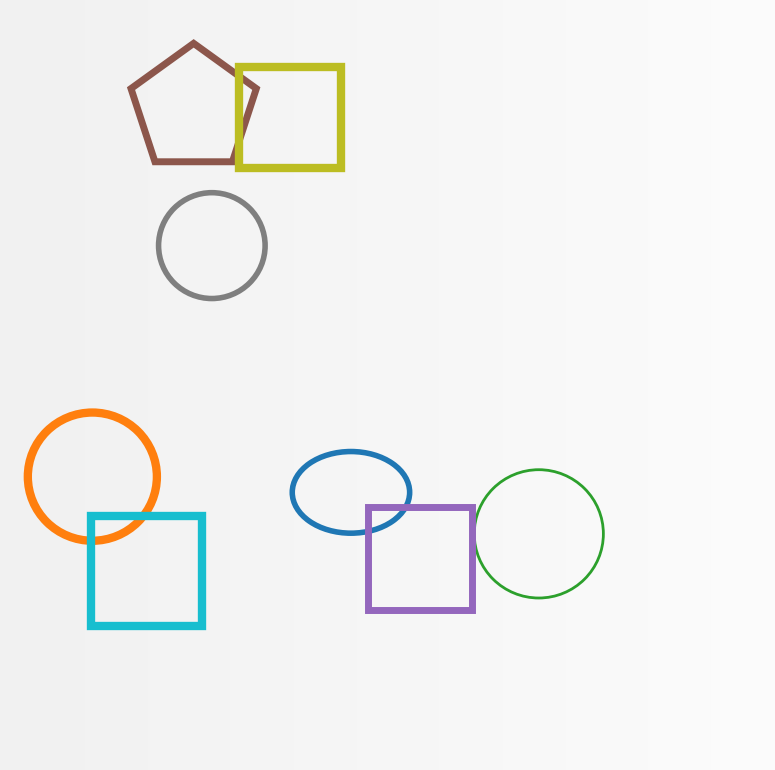[{"shape": "oval", "thickness": 2, "radius": 0.38, "center": [0.453, 0.361]}, {"shape": "circle", "thickness": 3, "radius": 0.42, "center": [0.119, 0.381]}, {"shape": "circle", "thickness": 1, "radius": 0.42, "center": [0.695, 0.307]}, {"shape": "square", "thickness": 2.5, "radius": 0.33, "center": [0.542, 0.274]}, {"shape": "pentagon", "thickness": 2.5, "radius": 0.43, "center": [0.25, 0.859]}, {"shape": "circle", "thickness": 2, "radius": 0.34, "center": [0.273, 0.681]}, {"shape": "square", "thickness": 3, "radius": 0.33, "center": [0.374, 0.847]}, {"shape": "square", "thickness": 3, "radius": 0.36, "center": [0.189, 0.258]}]